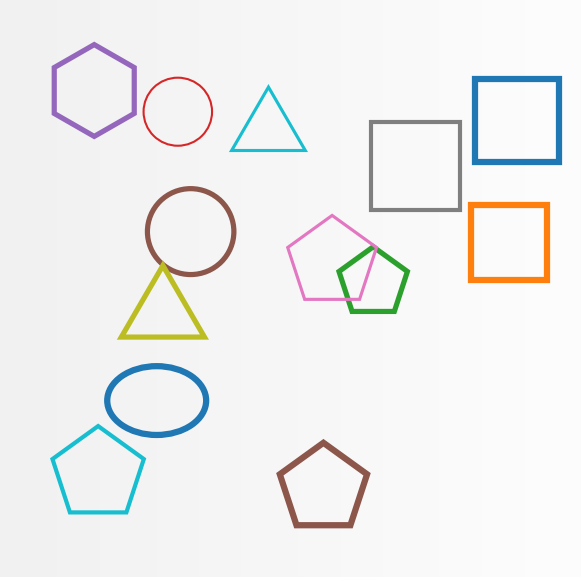[{"shape": "square", "thickness": 3, "radius": 0.36, "center": [0.889, 0.79]}, {"shape": "oval", "thickness": 3, "radius": 0.43, "center": [0.27, 0.306]}, {"shape": "square", "thickness": 3, "radius": 0.33, "center": [0.876, 0.579]}, {"shape": "pentagon", "thickness": 2.5, "radius": 0.31, "center": [0.642, 0.51]}, {"shape": "circle", "thickness": 1, "radius": 0.29, "center": [0.306, 0.806]}, {"shape": "hexagon", "thickness": 2.5, "radius": 0.4, "center": [0.162, 0.842]}, {"shape": "circle", "thickness": 2.5, "radius": 0.37, "center": [0.328, 0.598]}, {"shape": "pentagon", "thickness": 3, "radius": 0.39, "center": [0.556, 0.153]}, {"shape": "pentagon", "thickness": 1.5, "radius": 0.4, "center": [0.571, 0.546]}, {"shape": "square", "thickness": 2, "radius": 0.38, "center": [0.715, 0.712]}, {"shape": "triangle", "thickness": 2.5, "radius": 0.41, "center": [0.28, 0.457]}, {"shape": "pentagon", "thickness": 2, "radius": 0.41, "center": [0.169, 0.179]}, {"shape": "triangle", "thickness": 1.5, "radius": 0.37, "center": [0.462, 0.775]}]